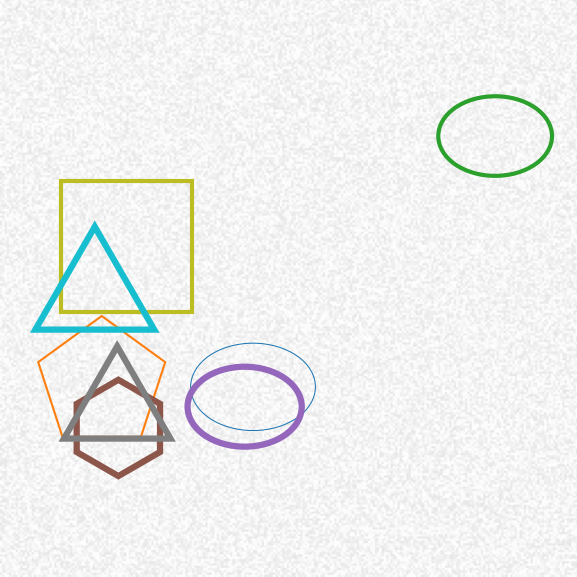[{"shape": "oval", "thickness": 0.5, "radius": 0.54, "center": [0.438, 0.329]}, {"shape": "pentagon", "thickness": 1, "radius": 0.58, "center": [0.176, 0.336]}, {"shape": "oval", "thickness": 2, "radius": 0.49, "center": [0.857, 0.764]}, {"shape": "oval", "thickness": 3, "radius": 0.49, "center": [0.424, 0.295]}, {"shape": "hexagon", "thickness": 3, "radius": 0.42, "center": [0.205, 0.258]}, {"shape": "triangle", "thickness": 3, "radius": 0.53, "center": [0.203, 0.293]}, {"shape": "square", "thickness": 2, "radius": 0.57, "center": [0.219, 0.573]}, {"shape": "triangle", "thickness": 3, "radius": 0.59, "center": [0.164, 0.488]}]